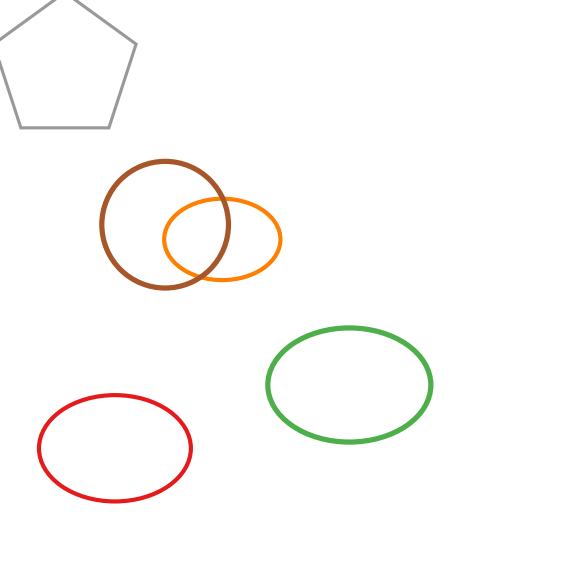[{"shape": "oval", "thickness": 2, "radius": 0.66, "center": [0.199, 0.223]}, {"shape": "oval", "thickness": 2.5, "radius": 0.71, "center": [0.605, 0.332]}, {"shape": "oval", "thickness": 2, "radius": 0.5, "center": [0.385, 0.585]}, {"shape": "circle", "thickness": 2.5, "radius": 0.55, "center": [0.286, 0.61]}, {"shape": "pentagon", "thickness": 1.5, "radius": 0.65, "center": [0.112, 0.883]}]